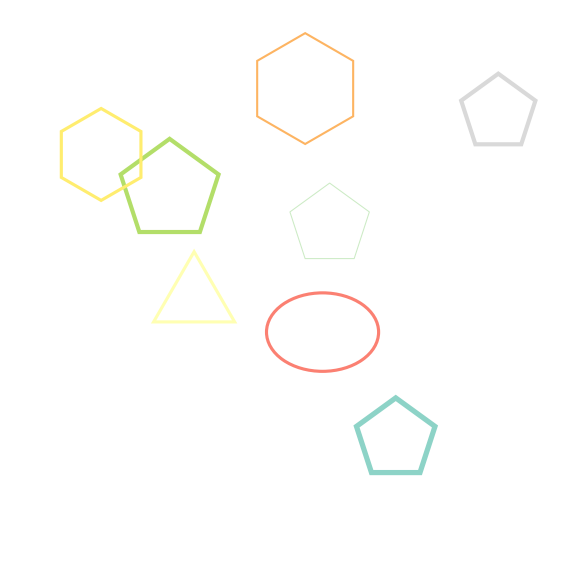[{"shape": "pentagon", "thickness": 2.5, "radius": 0.36, "center": [0.685, 0.239]}, {"shape": "triangle", "thickness": 1.5, "radius": 0.41, "center": [0.336, 0.482]}, {"shape": "oval", "thickness": 1.5, "radius": 0.49, "center": [0.559, 0.424]}, {"shape": "hexagon", "thickness": 1, "radius": 0.48, "center": [0.528, 0.846]}, {"shape": "pentagon", "thickness": 2, "radius": 0.45, "center": [0.294, 0.67]}, {"shape": "pentagon", "thickness": 2, "radius": 0.34, "center": [0.863, 0.804]}, {"shape": "pentagon", "thickness": 0.5, "radius": 0.36, "center": [0.571, 0.61]}, {"shape": "hexagon", "thickness": 1.5, "radius": 0.4, "center": [0.175, 0.732]}]